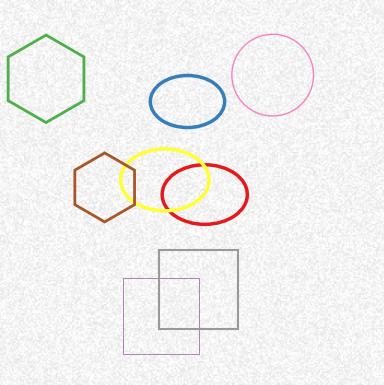[{"shape": "oval", "thickness": 2.5, "radius": 0.55, "center": [0.532, 0.495]}, {"shape": "oval", "thickness": 2.5, "radius": 0.48, "center": [0.487, 0.736]}, {"shape": "hexagon", "thickness": 2, "radius": 0.57, "center": [0.12, 0.795]}, {"shape": "square", "thickness": 0.5, "radius": 0.49, "center": [0.417, 0.18]}, {"shape": "oval", "thickness": 2.5, "radius": 0.57, "center": [0.428, 0.533]}, {"shape": "hexagon", "thickness": 2, "radius": 0.45, "center": [0.272, 0.513]}, {"shape": "circle", "thickness": 1, "radius": 0.53, "center": [0.708, 0.805]}, {"shape": "square", "thickness": 1.5, "radius": 0.52, "center": [0.516, 0.248]}]